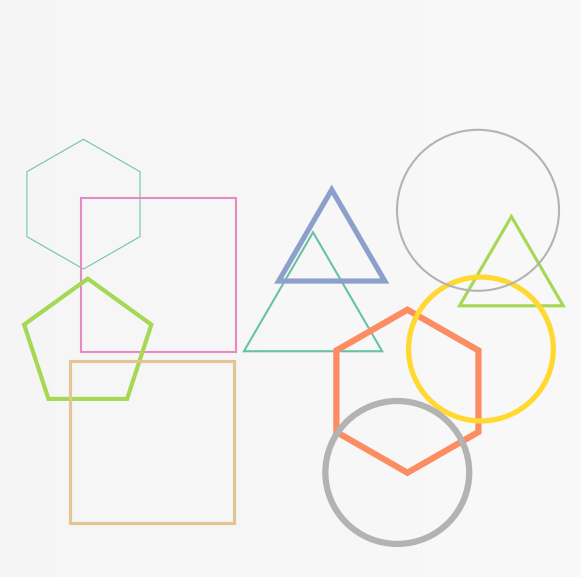[{"shape": "hexagon", "thickness": 0.5, "radius": 0.56, "center": [0.144, 0.646]}, {"shape": "triangle", "thickness": 1, "radius": 0.69, "center": [0.539, 0.46]}, {"shape": "hexagon", "thickness": 3, "radius": 0.71, "center": [0.701, 0.322]}, {"shape": "triangle", "thickness": 2.5, "radius": 0.53, "center": [0.571, 0.565]}, {"shape": "square", "thickness": 1, "radius": 0.67, "center": [0.273, 0.524]}, {"shape": "pentagon", "thickness": 2, "radius": 0.58, "center": [0.151, 0.401]}, {"shape": "triangle", "thickness": 1.5, "radius": 0.52, "center": [0.88, 0.521]}, {"shape": "circle", "thickness": 2.5, "radius": 0.62, "center": [0.827, 0.395]}, {"shape": "square", "thickness": 1.5, "radius": 0.7, "center": [0.262, 0.234]}, {"shape": "circle", "thickness": 1, "radius": 0.7, "center": [0.822, 0.635]}, {"shape": "circle", "thickness": 3, "radius": 0.62, "center": [0.684, 0.181]}]